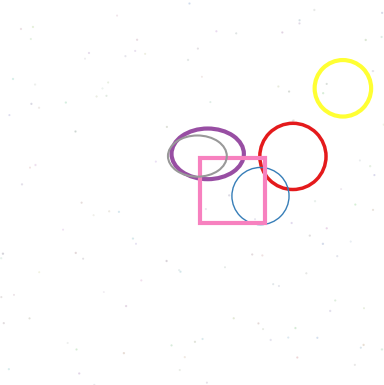[{"shape": "circle", "thickness": 2.5, "radius": 0.43, "center": [0.761, 0.594]}, {"shape": "circle", "thickness": 1, "radius": 0.37, "center": [0.677, 0.491]}, {"shape": "oval", "thickness": 3, "radius": 0.47, "center": [0.539, 0.6]}, {"shape": "circle", "thickness": 3, "radius": 0.37, "center": [0.891, 0.771]}, {"shape": "square", "thickness": 3, "radius": 0.42, "center": [0.604, 0.505]}, {"shape": "oval", "thickness": 1.5, "radius": 0.38, "center": [0.513, 0.595]}]